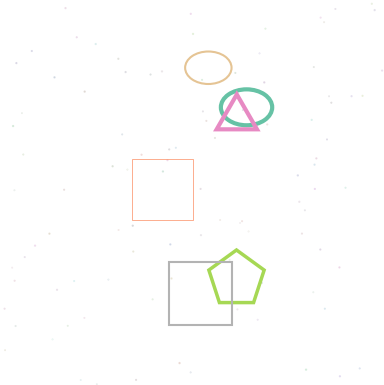[{"shape": "oval", "thickness": 3, "radius": 0.33, "center": [0.64, 0.721]}, {"shape": "square", "thickness": 0.5, "radius": 0.4, "center": [0.422, 0.507]}, {"shape": "triangle", "thickness": 3, "radius": 0.3, "center": [0.615, 0.694]}, {"shape": "pentagon", "thickness": 2.5, "radius": 0.38, "center": [0.614, 0.275]}, {"shape": "oval", "thickness": 1.5, "radius": 0.3, "center": [0.541, 0.824]}, {"shape": "square", "thickness": 1.5, "radius": 0.41, "center": [0.521, 0.237]}]